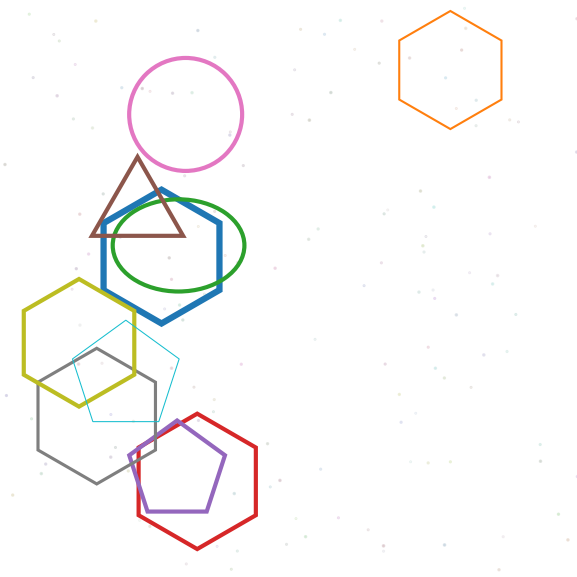[{"shape": "hexagon", "thickness": 3, "radius": 0.58, "center": [0.28, 0.555]}, {"shape": "hexagon", "thickness": 1, "radius": 0.51, "center": [0.78, 0.878]}, {"shape": "oval", "thickness": 2, "radius": 0.57, "center": [0.309, 0.574]}, {"shape": "hexagon", "thickness": 2, "radius": 0.59, "center": [0.342, 0.166]}, {"shape": "pentagon", "thickness": 2, "radius": 0.44, "center": [0.307, 0.184]}, {"shape": "triangle", "thickness": 2, "radius": 0.46, "center": [0.238, 0.636]}, {"shape": "circle", "thickness": 2, "radius": 0.49, "center": [0.321, 0.801]}, {"shape": "hexagon", "thickness": 1.5, "radius": 0.59, "center": [0.167, 0.279]}, {"shape": "hexagon", "thickness": 2, "radius": 0.55, "center": [0.137, 0.406]}, {"shape": "pentagon", "thickness": 0.5, "radius": 0.49, "center": [0.218, 0.348]}]